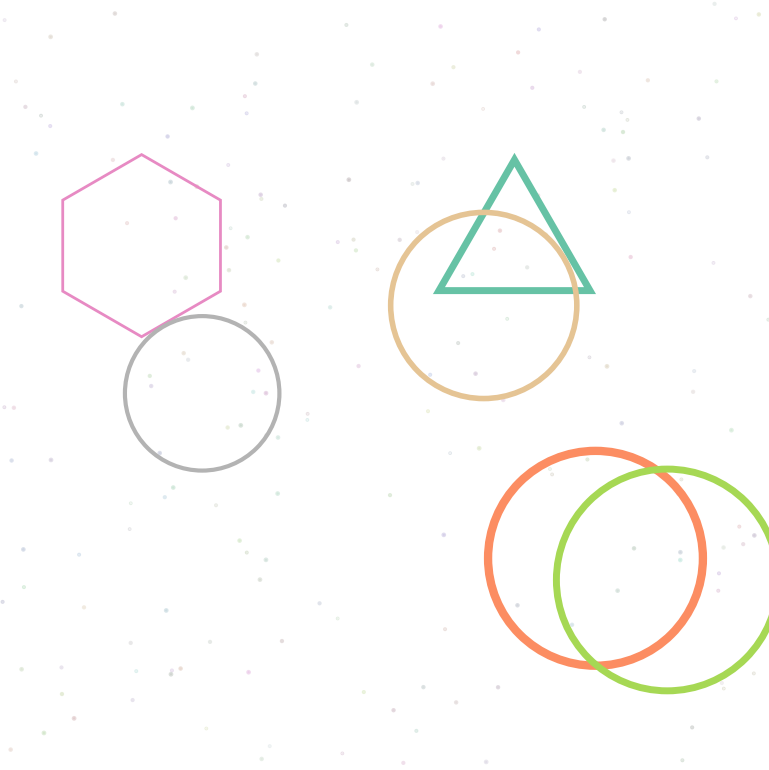[{"shape": "triangle", "thickness": 2.5, "radius": 0.57, "center": [0.668, 0.679]}, {"shape": "circle", "thickness": 3, "radius": 0.7, "center": [0.773, 0.275]}, {"shape": "hexagon", "thickness": 1, "radius": 0.59, "center": [0.184, 0.681]}, {"shape": "circle", "thickness": 2.5, "radius": 0.72, "center": [0.867, 0.247]}, {"shape": "circle", "thickness": 2, "radius": 0.6, "center": [0.628, 0.603]}, {"shape": "circle", "thickness": 1.5, "radius": 0.5, "center": [0.263, 0.489]}]